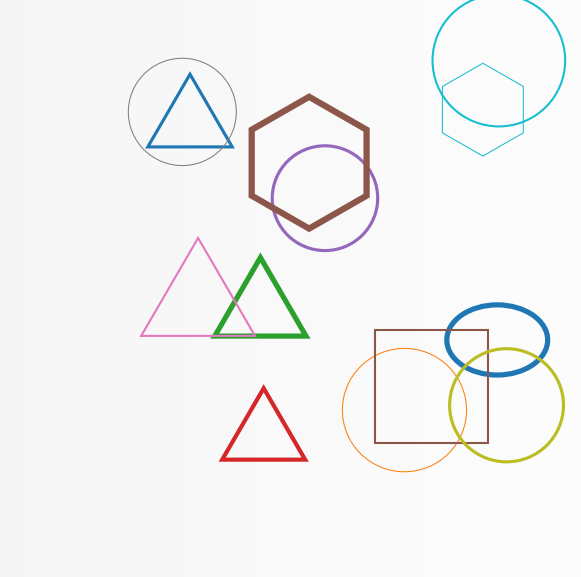[{"shape": "triangle", "thickness": 1.5, "radius": 0.42, "center": [0.327, 0.787]}, {"shape": "oval", "thickness": 2.5, "radius": 0.43, "center": [0.855, 0.411]}, {"shape": "circle", "thickness": 0.5, "radius": 0.53, "center": [0.696, 0.289]}, {"shape": "triangle", "thickness": 2.5, "radius": 0.45, "center": [0.448, 0.463]}, {"shape": "triangle", "thickness": 2, "radius": 0.41, "center": [0.454, 0.244]}, {"shape": "circle", "thickness": 1.5, "radius": 0.45, "center": [0.559, 0.656]}, {"shape": "hexagon", "thickness": 3, "radius": 0.57, "center": [0.532, 0.717]}, {"shape": "square", "thickness": 1, "radius": 0.49, "center": [0.742, 0.33]}, {"shape": "triangle", "thickness": 1, "radius": 0.57, "center": [0.341, 0.474]}, {"shape": "circle", "thickness": 0.5, "radius": 0.46, "center": [0.314, 0.805]}, {"shape": "circle", "thickness": 1.5, "radius": 0.49, "center": [0.871, 0.297]}, {"shape": "circle", "thickness": 1, "radius": 0.57, "center": [0.858, 0.894]}, {"shape": "hexagon", "thickness": 0.5, "radius": 0.4, "center": [0.831, 0.809]}]